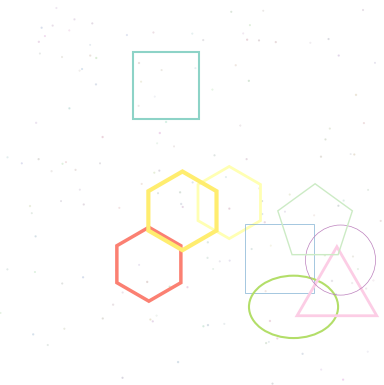[{"shape": "square", "thickness": 1.5, "radius": 0.43, "center": [0.432, 0.777]}, {"shape": "hexagon", "thickness": 2, "radius": 0.47, "center": [0.595, 0.474]}, {"shape": "hexagon", "thickness": 2.5, "radius": 0.48, "center": [0.387, 0.314]}, {"shape": "square", "thickness": 0.5, "radius": 0.45, "center": [0.726, 0.329]}, {"shape": "oval", "thickness": 1.5, "radius": 0.58, "center": [0.762, 0.203]}, {"shape": "triangle", "thickness": 2, "radius": 0.6, "center": [0.875, 0.24]}, {"shape": "circle", "thickness": 0.5, "radius": 0.46, "center": [0.885, 0.325]}, {"shape": "pentagon", "thickness": 1, "radius": 0.51, "center": [0.818, 0.421]}, {"shape": "hexagon", "thickness": 3, "radius": 0.51, "center": [0.474, 0.452]}]